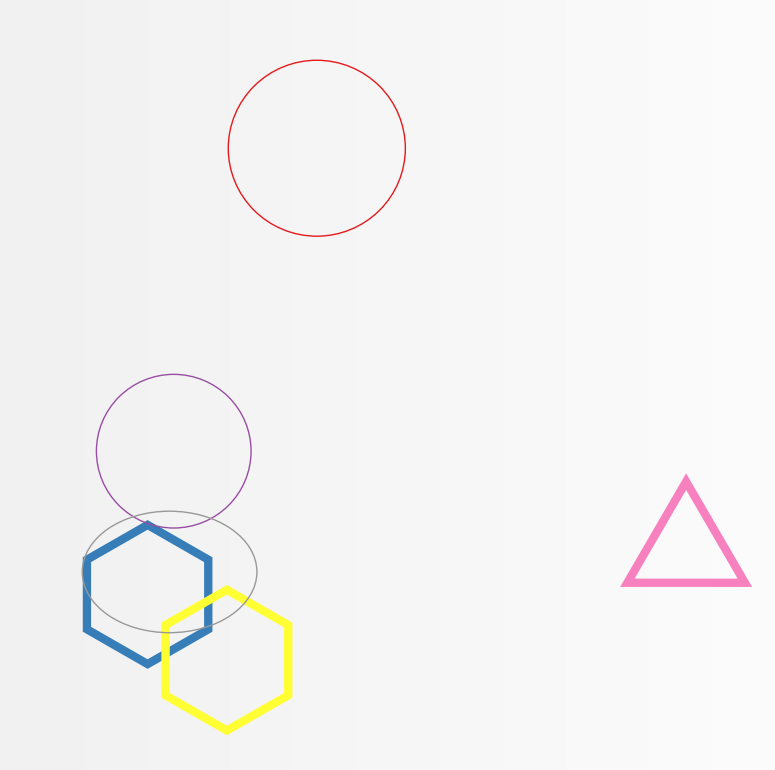[{"shape": "circle", "thickness": 0.5, "radius": 0.57, "center": [0.409, 0.807]}, {"shape": "hexagon", "thickness": 3, "radius": 0.45, "center": [0.19, 0.228]}, {"shape": "circle", "thickness": 0.5, "radius": 0.5, "center": [0.224, 0.414]}, {"shape": "hexagon", "thickness": 3, "radius": 0.46, "center": [0.293, 0.143]}, {"shape": "triangle", "thickness": 3, "radius": 0.44, "center": [0.885, 0.287]}, {"shape": "oval", "thickness": 0.5, "radius": 0.56, "center": [0.219, 0.257]}]